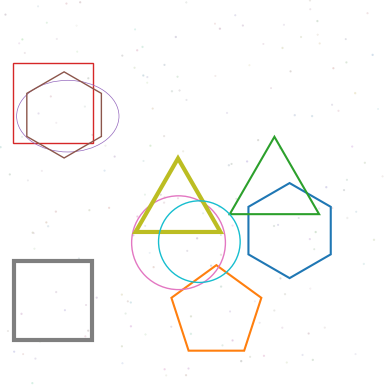[{"shape": "hexagon", "thickness": 1.5, "radius": 0.62, "center": [0.752, 0.401]}, {"shape": "pentagon", "thickness": 1.5, "radius": 0.61, "center": [0.562, 0.188]}, {"shape": "triangle", "thickness": 1.5, "radius": 0.67, "center": [0.713, 0.511]}, {"shape": "square", "thickness": 1, "radius": 0.52, "center": [0.139, 0.733]}, {"shape": "oval", "thickness": 0.5, "radius": 0.66, "center": [0.176, 0.698]}, {"shape": "hexagon", "thickness": 1, "radius": 0.56, "center": [0.166, 0.702]}, {"shape": "circle", "thickness": 1, "radius": 0.61, "center": [0.464, 0.37]}, {"shape": "square", "thickness": 3, "radius": 0.51, "center": [0.137, 0.219]}, {"shape": "triangle", "thickness": 3, "radius": 0.64, "center": [0.462, 0.461]}, {"shape": "circle", "thickness": 1, "radius": 0.53, "center": [0.518, 0.372]}]